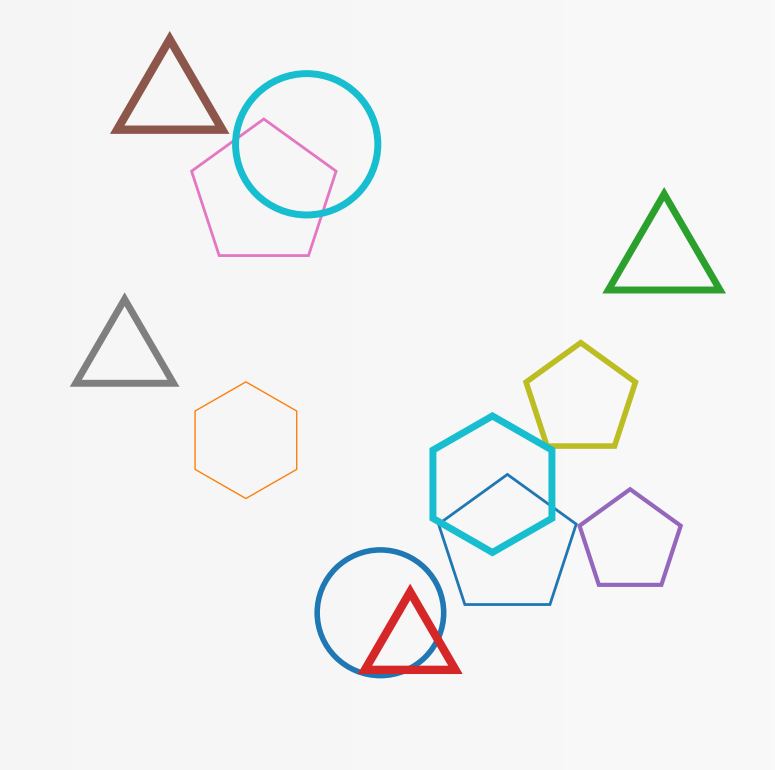[{"shape": "circle", "thickness": 2, "radius": 0.41, "center": [0.491, 0.204]}, {"shape": "pentagon", "thickness": 1, "radius": 0.47, "center": [0.655, 0.29]}, {"shape": "hexagon", "thickness": 0.5, "radius": 0.38, "center": [0.317, 0.428]}, {"shape": "triangle", "thickness": 2.5, "radius": 0.42, "center": [0.857, 0.665]}, {"shape": "triangle", "thickness": 3, "radius": 0.34, "center": [0.529, 0.164]}, {"shape": "pentagon", "thickness": 1.5, "radius": 0.34, "center": [0.813, 0.296]}, {"shape": "triangle", "thickness": 3, "radius": 0.39, "center": [0.219, 0.871]}, {"shape": "pentagon", "thickness": 1, "radius": 0.49, "center": [0.34, 0.747]}, {"shape": "triangle", "thickness": 2.5, "radius": 0.36, "center": [0.161, 0.539]}, {"shape": "pentagon", "thickness": 2, "radius": 0.37, "center": [0.749, 0.481]}, {"shape": "circle", "thickness": 2.5, "radius": 0.46, "center": [0.396, 0.813]}, {"shape": "hexagon", "thickness": 2.5, "radius": 0.44, "center": [0.635, 0.371]}]